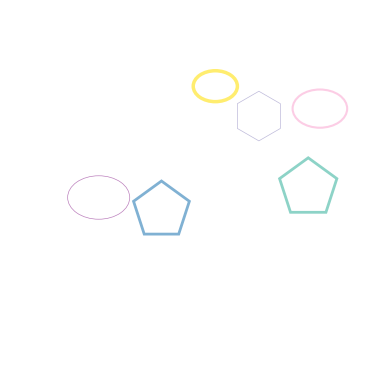[{"shape": "pentagon", "thickness": 2, "radius": 0.39, "center": [0.801, 0.512]}, {"shape": "hexagon", "thickness": 0.5, "radius": 0.32, "center": [0.672, 0.699]}, {"shape": "pentagon", "thickness": 2, "radius": 0.38, "center": [0.419, 0.454]}, {"shape": "oval", "thickness": 1.5, "radius": 0.35, "center": [0.831, 0.718]}, {"shape": "oval", "thickness": 0.5, "radius": 0.4, "center": [0.256, 0.487]}, {"shape": "oval", "thickness": 2.5, "radius": 0.29, "center": [0.559, 0.776]}]